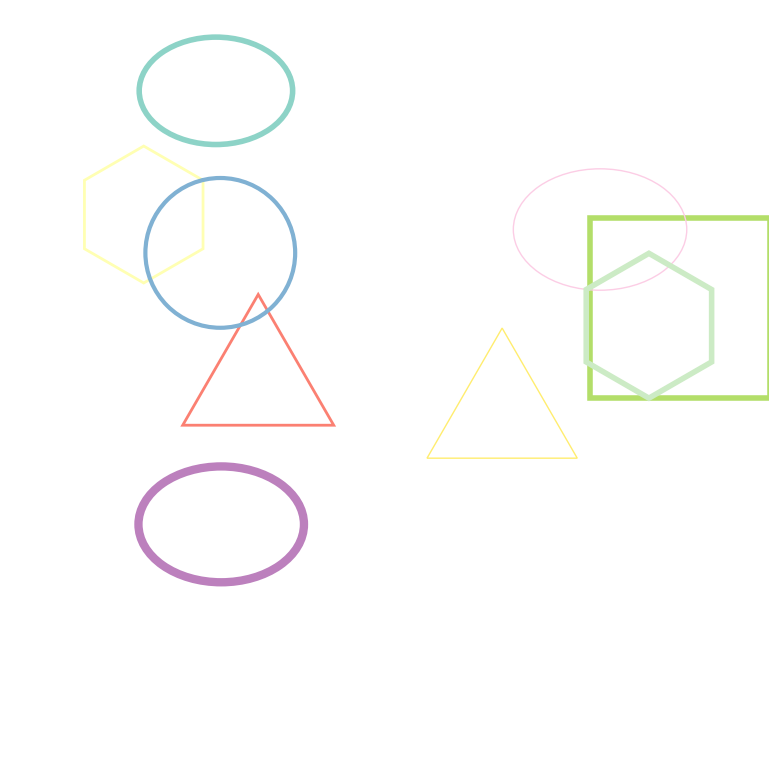[{"shape": "oval", "thickness": 2, "radius": 0.5, "center": [0.28, 0.882]}, {"shape": "hexagon", "thickness": 1, "radius": 0.44, "center": [0.187, 0.721]}, {"shape": "triangle", "thickness": 1, "radius": 0.57, "center": [0.335, 0.504]}, {"shape": "circle", "thickness": 1.5, "radius": 0.49, "center": [0.286, 0.672]}, {"shape": "square", "thickness": 2, "radius": 0.59, "center": [0.883, 0.6]}, {"shape": "oval", "thickness": 0.5, "radius": 0.56, "center": [0.779, 0.702]}, {"shape": "oval", "thickness": 3, "radius": 0.54, "center": [0.287, 0.319]}, {"shape": "hexagon", "thickness": 2, "radius": 0.47, "center": [0.843, 0.577]}, {"shape": "triangle", "thickness": 0.5, "radius": 0.56, "center": [0.652, 0.461]}]